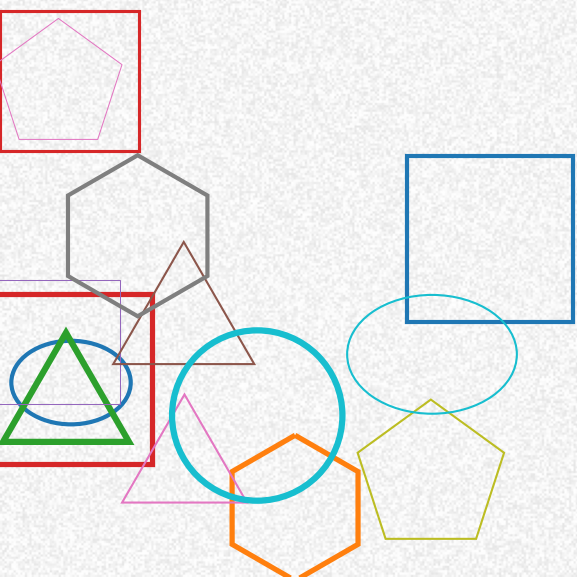[{"shape": "square", "thickness": 2, "radius": 0.72, "center": [0.849, 0.586]}, {"shape": "oval", "thickness": 2, "radius": 0.52, "center": [0.123, 0.337]}, {"shape": "hexagon", "thickness": 2.5, "radius": 0.63, "center": [0.511, 0.12]}, {"shape": "triangle", "thickness": 3, "radius": 0.63, "center": [0.114, 0.297]}, {"shape": "square", "thickness": 1.5, "radius": 0.6, "center": [0.12, 0.859]}, {"shape": "square", "thickness": 2.5, "radius": 0.74, "center": [0.116, 0.344]}, {"shape": "square", "thickness": 0.5, "radius": 0.53, "center": [0.102, 0.407]}, {"shape": "triangle", "thickness": 1, "radius": 0.7, "center": [0.318, 0.439]}, {"shape": "triangle", "thickness": 1, "radius": 0.62, "center": [0.319, 0.191]}, {"shape": "pentagon", "thickness": 0.5, "radius": 0.58, "center": [0.101, 0.851]}, {"shape": "hexagon", "thickness": 2, "radius": 0.7, "center": [0.238, 0.591]}, {"shape": "pentagon", "thickness": 1, "radius": 0.67, "center": [0.746, 0.174]}, {"shape": "circle", "thickness": 3, "radius": 0.74, "center": [0.445, 0.28]}, {"shape": "oval", "thickness": 1, "radius": 0.73, "center": [0.748, 0.386]}]